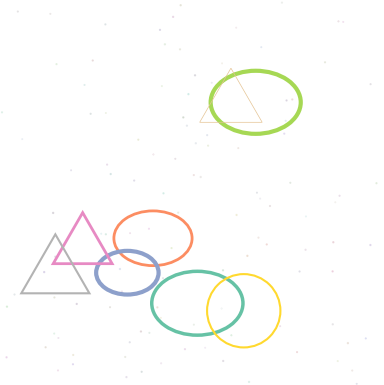[{"shape": "oval", "thickness": 2.5, "radius": 0.59, "center": [0.513, 0.212]}, {"shape": "oval", "thickness": 2, "radius": 0.51, "center": [0.397, 0.381]}, {"shape": "oval", "thickness": 3, "radius": 0.41, "center": [0.331, 0.292]}, {"shape": "triangle", "thickness": 2, "radius": 0.44, "center": [0.215, 0.359]}, {"shape": "oval", "thickness": 3, "radius": 0.59, "center": [0.664, 0.734]}, {"shape": "circle", "thickness": 1.5, "radius": 0.48, "center": [0.633, 0.193]}, {"shape": "triangle", "thickness": 0.5, "radius": 0.47, "center": [0.6, 0.729]}, {"shape": "triangle", "thickness": 1.5, "radius": 0.51, "center": [0.144, 0.289]}]